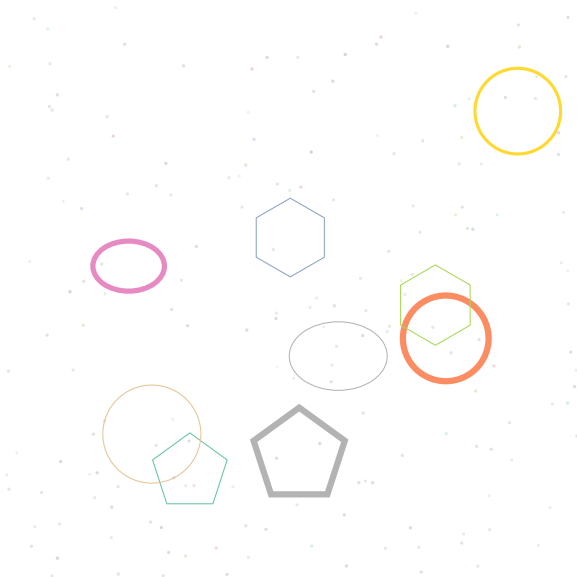[{"shape": "pentagon", "thickness": 0.5, "radius": 0.34, "center": [0.329, 0.182]}, {"shape": "circle", "thickness": 3, "radius": 0.37, "center": [0.772, 0.413]}, {"shape": "hexagon", "thickness": 0.5, "radius": 0.34, "center": [0.503, 0.588]}, {"shape": "oval", "thickness": 2.5, "radius": 0.31, "center": [0.223, 0.538]}, {"shape": "hexagon", "thickness": 0.5, "radius": 0.35, "center": [0.754, 0.471]}, {"shape": "circle", "thickness": 1.5, "radius": 0.37, "center": [0.897, 0.807]}, {"shape": "circle", "thickness": 0.5, "radius": 0.42, "center": [0.263, 0.247]}, {"shape": "oval", "thickness": 0.5, "radius": 0.42, "center": [0.586, 0.383]}, {"shape": "pentagon", "thickness": 3, "radius": 0.41, "center": [0.518, 0.21]}]